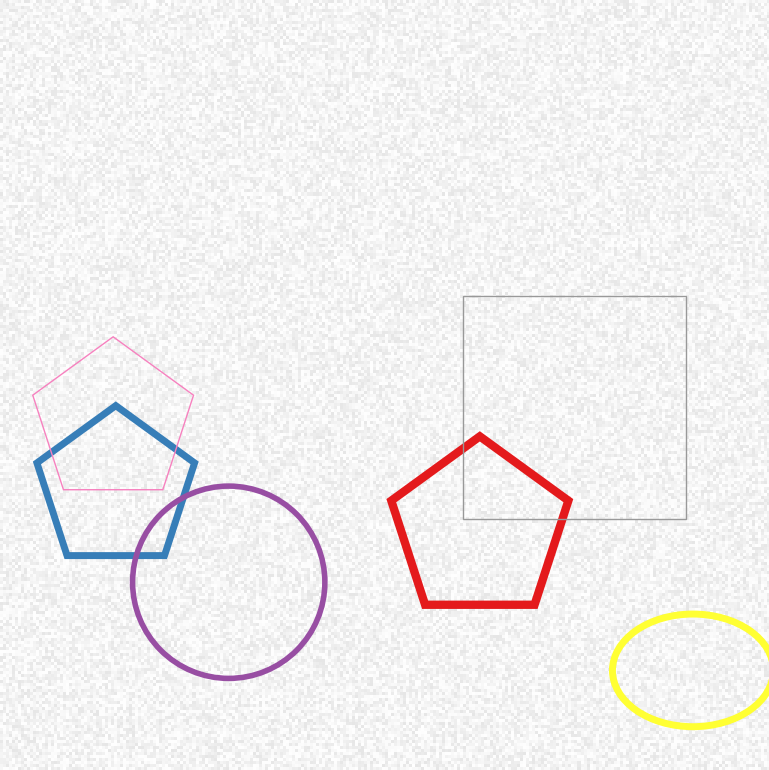[{"shape": "pentagon", "thickness": 3, "radius": 0.6, "center": [0.623, 0.312]}, {"shape": "pentagon", "thickness": 2.5, "radius": 0.54, "center": [0.15, 0.366]}, {"shape": "circle", "thickness": 2, "radius": 0.62, "center": [0.297, 0.244]}, {"shape": "oval", "thickness": 2.5, "radius": 0.52, "center": [0.9, 0.129]}, {"shape": "pentagon", "thickness": 0.5, "radius": 0.55, "center": [0.147, 0.453]}, {"shape": "square", "thickness": 0.5, "radius": 0.72, "center": [0.746, 0.471]}]